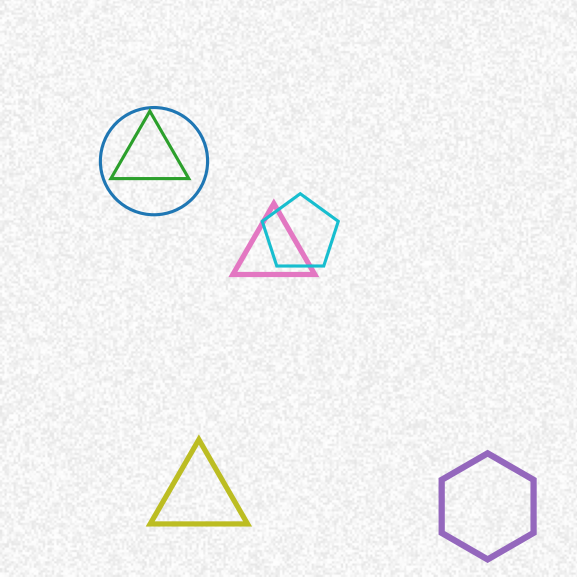[{"shape": "circle", "thickness": 1.5, "radius": 0.46, "center": [0.267, 0.72]}, {"shape": "triangle", "thickness": 1.5, "radius": 0.39, "center": [0.259, 0.729]}, {"shape": "hexagon", "thickness": 3, "radius": 0.46, "center": [0.844, 0.122]}, {"shape": "triangle", "thickness": 2.5, "radius": 0.41, "center": [0.474, 0.565]}, {"shape": "triangle", "thickness": 2.5, "radius": 0.49, "center": [0.344, 0.141]}, {"shape": "pentagon", "thickness": 1.5, "radius": 0.35, "center": [0.52, 0.594]}]